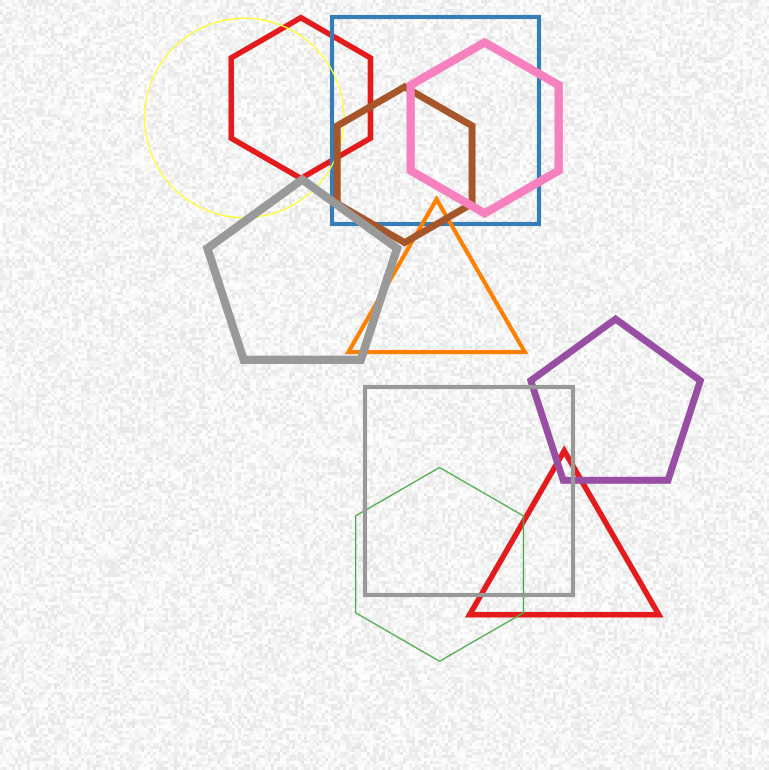[{"shape": "triangle", "thickness": 2, "radius": 0.71, "center": [0.733, 0.273]}, {"shape": "hexagon", "thickness": 2, "radius": 0.52, "center": [0.391, 0.873]}, {"shape": "square", "thickness": 1.5, "radius": 0.67, "center": [0.565, 0.843]}, {"shape": "hexagon", "thickness": 0.5, "radius": 0.63, "center": [0.571, 0.267]}, {"shape": "pentagon", "thickness": 2.5, "radius": 0.58, "center": [0.799, 0.47]}, {"shape": "triangle", "thickness": 1.5, "radius": 0.66, "center": [0.567, 0.609]}, {"shape": "circle", "thickness": 0.5, "radius": 0.65, "center": [0.317, 0.847]}, {"shape": "hexagon", "thickness": 2.5, "radius": 0.51, "center": [0.526, 0.786]}, {"shape": "hexagon", "thickness": 3, "radius": 0.55, "center": [0.629, 0.834]}, {"shape": "pentagon", "thickness": 3, "radius": 0.65, "center": [0.393, 0.637]}, {"shape": "square", "thickness": 1.5, "radius": 0.68, "center": [0.609, 0.362]}]